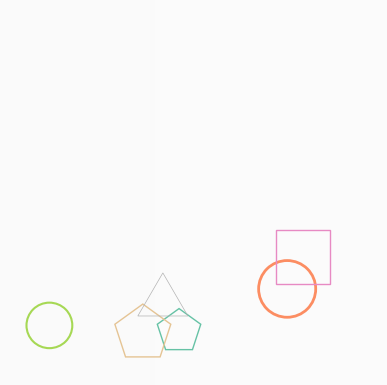[{"shape": "pentagon", "thickness": 1, "radius": 0.29, "center": [0.462, 0.14]}, {"shape": "circle", "thickness": 2, "radius": 0.37, "center": [0.741, 0.25]}, {"shape": "square", "thickness": 1, "radius": 0.35, "center": [0.782, 0.333]}, {"shape": "circle", "thickness": 1.5, "radius": 0.3, "center": [0.127, 0.155]}, {"shape": "pentagon", "thickness": 1, "radius": 0.38, "center": [0.369, 0.134]}, {"shape": "triangle", "thickness": 0.5, "radius": 0.37, "center": [0.42, 0.217]}]